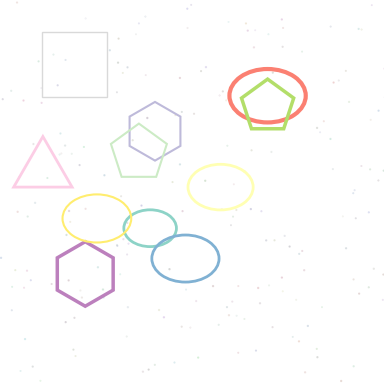[{"shape": "oval", "thickness": 2, "radius": 0.34, "center": [0.39, 0.407]}, {"shape": "oval", "thickness": 2, "radius": 0.42, "center": [0.573, 0.514]}, {"shape": "hexagon", "thickness": 1.5, "radius": 0.38, "center": [0.403, 0.659]}, {"shape": "oval", "thickness": 3, "radius": 0.5, "center": [0.695, 0.751]}, {"shape": "oval", "thickness": 2, "radius": 0.44, "center": [0.482, 0.328]}, {"shape": "pentagon", "thickness": 2.5, "radius": 0.36, "center": [0.695, 0.723]}, {"shape": "triangle", "thickness": 2, "radius": 0.44, "center": [0.111, 0.558]}, {"shape": "square", "thickness": 1, "radius": 0.42, "center": [0.194, 0.832]}, {"shape": "hexagon", "thickness": 2.5, "radius": 0.42, "center": [0.221, 0.288]}, {"shape": "pentagon", "thickness": 1.5, "radius": 0.38, "center": [0.361, 0.603]}, {"shape": "oval", "thickness": 1.5, "radius": 0.45, "center": [0.252, 0.433]}]